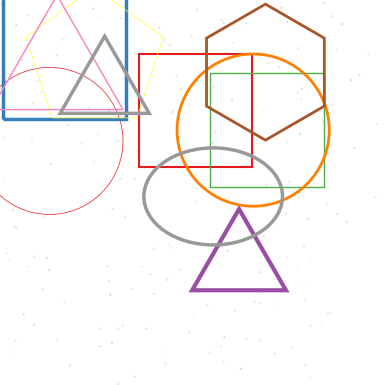[{"shape": "circle", "thickness": 0.5, "radius": 0.96, "center": [0.128, 0.634]}, {"shape": "square", "thickness": 1.5, "radius": 0.73, "center": [0.507, 0.713]}, {"shape": "square", "thickness": 2.5, "radius": 0.8, "center": [0.168, 0.851]}, {"shape": "square", "thickness": 1, "radius": 0.74, "center": [0.693, 0.662]}, {"shape": "triangle", "thickness": 3, "radius": 0.7, "center": [0.621, 0.316]}, {"shape": "circle", "thickness": 2, "radius": 0.99, "center": [0.658, 0.662]}, {"shape": "pentagon", "thickness": 0.5, "radius": 0.94, "center": [0.245, 0.845]}, {"shape": "hexagon", "thickness": 2, "radius": 0.88, "center": [0.689, 0.813]}, {"shape": "triangle", "thickness": 1, "radius": 0.99, "center": [0.148, 0.814]}, {"shape": "oval", "thickness": 2.5, "radius": 0.9, "center": [0.554, 0.49]}, {"shape": "triangle", "thickness": 2.5, "radius": 0.67, "center": [0.272, 0.772]}]